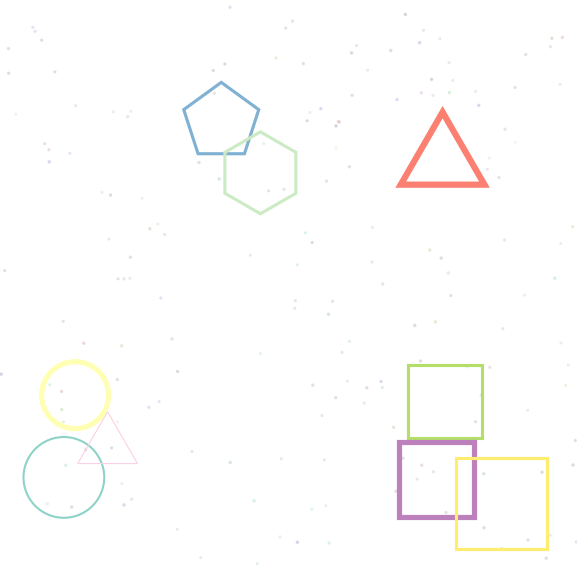[{"shape": "circle", "thickness": 1, "radius": 0.35, "center": [0.111, 0.172]}, {"shape": "circle", "thickness": 2.5, "radius": 0.29, "center": [0.13, 0.315]}, {"shape": "triangle", "thickness": 3, "radius": 0.42, "center": [0.766, 0.721]}, {"shape": "pentagon", "thickness": 1.5, "radius": 0.34, "center": [0.383, 0.788]}, {"shape": "square", "thickness": 1.5, "radius": 0.32, "center": [0.77, 0.304]}, {"shape": "triangle", "thickness": 0.5, "radius": 0.3, "center": [0.186, 0.226]}, {"shape": "square", "thickness": 2.5, "radius": 0.32, "center": [0.756, 0.169]}, {"shape": "hexagon", "thickness": 1.5, "radius": 0.35, "center": [0.451, 0.7]}, {"shape": "square", "thickness": 1.5, "radius": 0.39, "center": [0.868, 0.127]}]